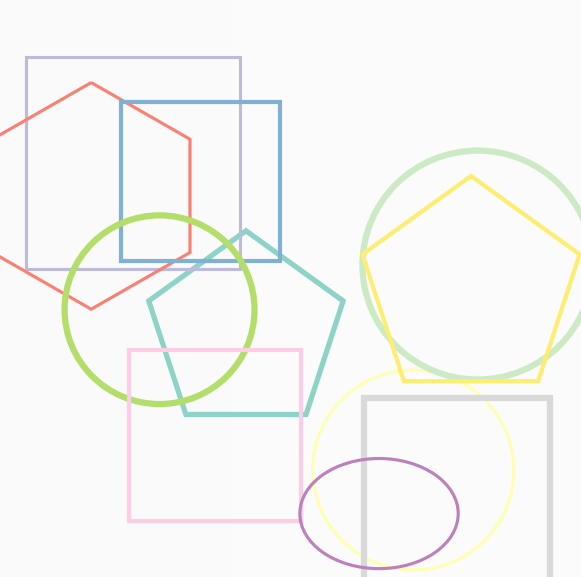[{"shape": "pentagon", "thickness": 2.5, "radius": 0.88, "center": [0.423, 0.424]}, {"shape": "circle", "thickness": 1.5, "radius": 0.87, "center": [0.711, 0.185]}, {"shape": "square", "thickness": 1.5, "radius": 0.92, "center": [0.229, 0.717]}, {"shape": "hexagon", "thickness": 1.5, "radius": 0.98, "center": [0.157, 0.66]}, {"shape": "square", "thickness": 2, "radius": 0.69, "center": [0.345, 0.685]}, {"shape": "circle", "thickness": 3, "radius": 0.82, "center": [0.274, 0.463]}, {"shape": "square", "thickness": 2, "radius": 0.74, "center": [0.37, 0.246]}, {"shape": "square", "thickness": 3, "radius": 0.8, "center": [0.786, 0.151]}, {"shape": "oval", "thickness": 1.5, "radius": 0.68, "center": [0.652, 0.11]}, {"shape": "circle", "thickness": 3, "radius": 0.99, "center": [0.822, 0.54]}, {"shape": "pentagon", "thickness": 2, "radius": 0.98, "center": [0.81, 0.498]}]